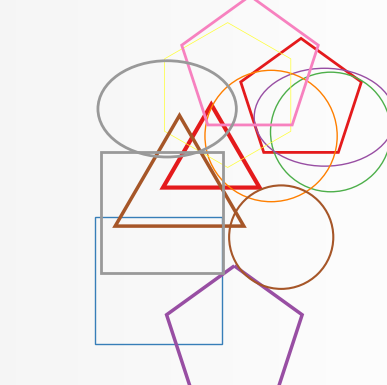[{"shape": "pentagon", "thickness": 2, "radius": 0.82, "center": [0.777, 0.737]}, {"shape": "triangle", "thickness": 3, "radius": 0.72, "center": [0.545, 0.585]}, {"shape": "square", "thickness": 1, "radius": 0.82, "center": [0.41, 0.272]}, {"shape": "circle", "thickness": 1, "radius": 0.78, "center": [0.853, 0.657]}, {"shape": "pentagon", "thickness": 2.5, "radius": 0.92, "center": [0.605, 0.126]}, {"shape": "oval", "thickness": 1, "radius": 0.91, "center": [0.838, 0.696]}, {"shape": "circle", "thickness": 1, "radius": 0.85, "center": [0.7, 0.647]}, {"shape": "hexagon", "thickness": 0.5, "radius": 0.94, "center": [0.588, 0.753]}, {"shape": "circle", "thickness": 1.5, "radius": 0.67, "center": [0.726, 0.384]}, {"shape": "triangle", "thickness": 2.5, "radius": 0.96, "center": [0.463, 0.509]}, {"shape": "pentagon", "thickness": 2, "radius": 0.93, "center": [0.645, 0.825]}, {"shape": "oval", "thickness": 2, "radius": 0.89, "center": [0.431, 0.717]}, {"shape": "square", "thickness": 2, "radius": 0.79, "center": [0.419, 0.449]}]